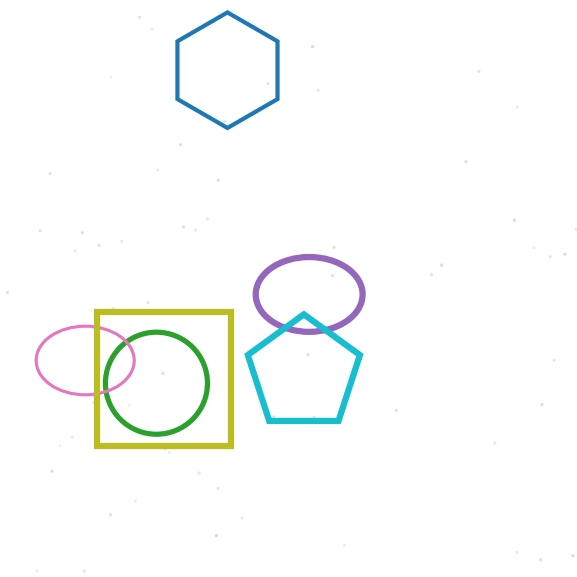[{"shape": "hexagon", "thickness": 2, "radius": 0.5, "center": [0.394, 0.878]}, {"shape": "circle", "thickness": 2.5, "radius": 0.44, "center": [0.271, 0.336]}, {"shape": "oval", "thickness": 3, "radius": 0.46, "center": [0.535, 0.489]}, {"shape": "oval", "thickness": 1.5, "radius": 0.42, "center": [0.148, 0.375]}, {"shape": "square", "thickness": 3, "radius": 0.58, "center": [0.284, 0.343]}, {"shape": "pentagon", "thickness": 3, "radius": 0.51, "center": [0.526, 0.353]}]